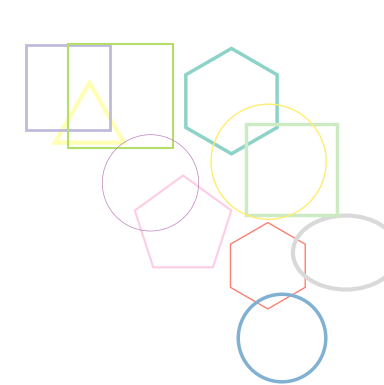[{"shape": "hexagon", "thickness": 2.5, "radius": 0.68, "center": [0.601, 0.737]}, {"shape": "triangle", "thickness": 3, "radius": 0.52, "center": [0.232, 0.681]}, {"shape": "square", "thickness": 2, "radius": 0.55, "center": [0.177, 0.773]}, {"shape": "hexagon", "thickness": 1, "radius": 0.56, "center": [0.696, 0.31]}, {"shape": "circle", "thickness": 2.5, "radius": 0.57, "center": [0.733, 0.122]}, {"shape": "square", "thickness": 1.5, "radius": 0.68, "center": [0.312, 0.751]}, {"shape": "pentagon", "thickness": 1.5, "radius": 0.66, "center": [0.476, 0.412]}, {"shape": "oval", "thickness": 3, "radius": 0.69, "center": [0.898, 0.344]}, {"shape": "circle", "thickness": 0.5, "radius": 0.63, "center": [0.391, 0.525]}, {"shape": "square", "thickness": 2.5, "radius": 0.59, "center": [0.757, 0.559]}, {"shape": "circle", "thickness": 1, "radius": 0.75, "center": [0.698, 0.58]}]